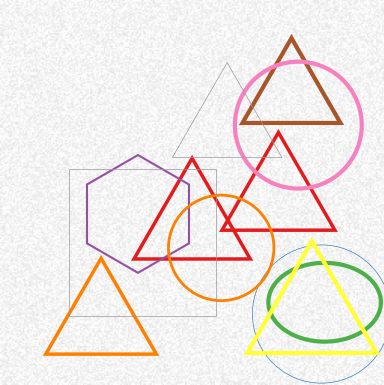[{"shape": "triangle", "thickness": 2.5, "radius": 0.85, "center": [0.723, 0.487]}, {"shape": "triangle", "thickness": 2.5, "radius": 0.87, "center": [0.499, 0.415]}, {"shape": "circle", "thickness": 0.5, "radius": 0.9, "center": [0.835, 0.184]}, {"shape": "oval", "thickness": 3, "radius": 0.73, "center": [0.843, 0.215]}, {"shape": "hexagon", "thickness": 1.5, "radius": 0.76, "center": [0.358, 0.444]}, {"shape": "triangle", "thickness": 2.5, "radius": 0.83, "center": [0.263, 0.163]}, {"shape": "circle", "thickness": 2, "radius": 0.68, "center": [0.575, 0.356]}, {"shape": "triangle", "thickness": 3, "radius": 0.97, "center": [0.81, 0.18]}, {"shape": "triangle", "thickness": 3, "radius": 0.73, "center": [0.757, 0.754]}, {"shape": "circle", "thickness": 3, "radius": 0.82, "center": [0.775, 0.675]}, {"shape": "triangle", "thickness": 0.5, "radius": 0.82, "center": [0.59, 0.673]}, {"shape": "square", "thickness": 0.5, "radius": 0.95, "center": [0.371, 0.37]}]